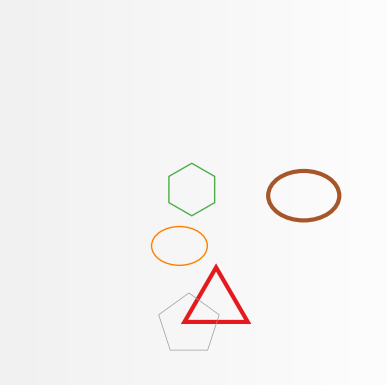[{"shape": "triangle", "thickness": 3, "radius": 0.47, "center": [0.558, 0.211]}, {"shape": "hexagon", "thickness": 1, "radius": 0.34, "center": [0.495, 0.508]}, {"shape": "oval", "thickness": 1, "radius": 0.36, "center": [0.463, 0.361]}, {"shape": "oval", "thickness": 3, "radius": 0.46, "center": [0.784, 0.492]}, {"shape": "pentagon", "thickness": 0.5, "radius": 0.41, "center": [0.488, 0.157]}]